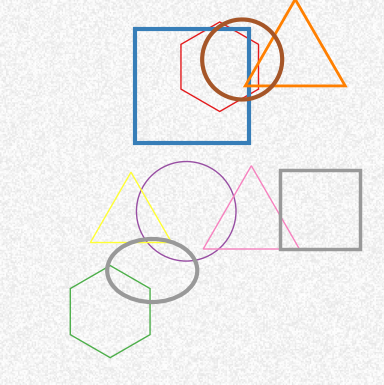[{"shape": "hexagon", "thickness": 1, "radius": 0.58, "center": [0.571, 0.827]}, {"shape": "square", "thickness": 3, "radius": 0.74, "center": [0.499, 0.776]}, {"shape": "hexagon", "thickness": 1, "radius": 0.6, "center": [0.286, 0.191]}, {"shape": "circle", "thickness": 1, "radius": 0.65, "center": [0.484, 0.451]}, {"shape": "triangle", "thickness": 2, "radius": 0.75, "center": [0.767, 0.852]}, {"shape": "triangle", "thickness": 1, "radius": 0.61, "center": [0.34, 0.431]}, {"shape": "circle", "thickness": 3, "radius": 0.52, "center": [0.629, 0.845]}, {"shape": "triangle", "thickness": 1, "radius": 0.72, "center": [0.653, 0.425]}, {"shape": "oval", "thickness": 3, "radius": 0.58, "center": [0.395, 0.297]}, {"shape": "square", "thickness": 2.5, "radius": 0.52, "center": [0.831, 0.456]}]